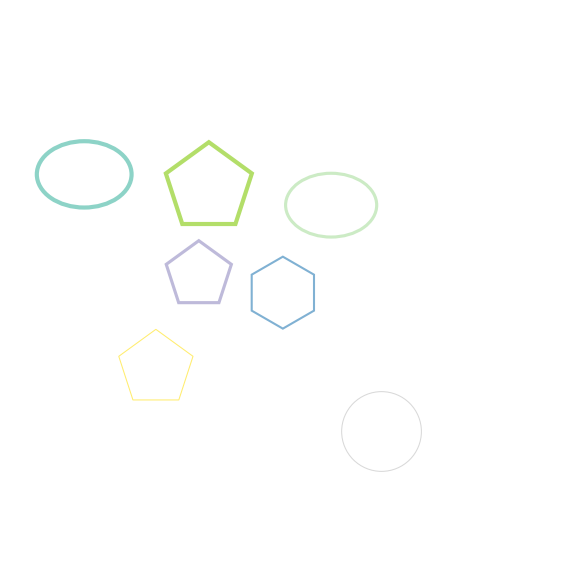[{"shape": "oval", "thickness": 2, "radius": 0.41, "center": [0.146, 0.697]}, {"shape": "pentagon", "thickness": 1.5, "radius": 0.3, "center": [0.344, 0.523]}, {"shape": "hexagon", "thickness": 1, "radius": 0.31, "center": [0.49, 0.492]}, {"shape": "pentagon", "thickness": 2, "radius": 0.39, "center": [0.362, 0.675]}, {"shape": "circle", "thickness": 0.5, "radius": 0.35, "center": [0.661, 0.252]}, {"shape": "oval", "thickness": 1.5, "radius": 0.39, "center": [0.573, 0.644]}, {"shape": "pentagon", "thickness": 0.5, "radius": 0.34, "center": [0.27, 0.361]}]